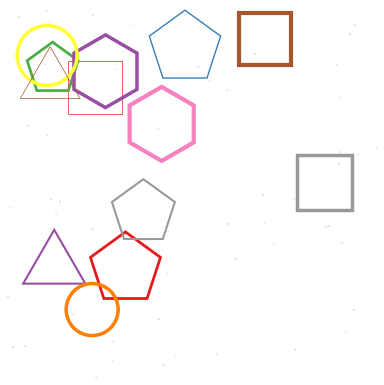[{"shape": "pentagon", "thickness": 2, "radius": 0.48, "center": [0.326, 0.302]}, {"shape": "square", "thickness": 0.5, "radius": 0.35, "center": [0.247, 0.772]}, {"shape": "pentagon", "thickness": 1, "radius": 0.49, "center": [0.48, 0.876]}, {"shape": "pentagon", "thickness": 2, "radius": 0.35, "center": [0.137, 0.821]}, {"shape": "triangle", "thickness": 1.5, "radius": 0.47, "center": [0.141, 0.31]}, {"shape": "hexagon", "thickness": 2.5, "radius": 0.47, "center": [0.274, 0.815]}, {"shape": "circle", "thickness": 2.5, "radius": 0.34, "center": [0.239, 0.196]}, {"shape": "circle", "thickness": 2.5, "radius": 0.39, "center": [0.122, 0.856]}, {"shape": "triangle", "thickness": 0.5, "radius": 0.45, "center": [0.13, 0.789]}, {"shape": "square", "thickness": 3, "radius": 0.34, "center": [0.689, 0.899]}, {"shape": "hexagon", "thickness": 3, "radius": 0.48, "center": [0.42, 0.678]}, {"shape": "pentagon", "thickness": 1.5, "radius": 0.43, "center": [0.372, 0.449]}, {"shape": "square", "thickness": 2.5, "radius": 0.36, "center": [0.843, 0.526]}]